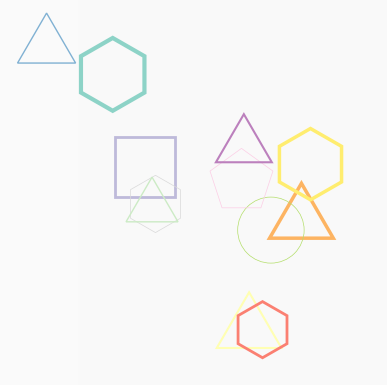[{"shape": "hexagon", "thickness": 3, "radius": 0.47, "center": [0.291, 0.807]}, {"shape": "triangle", "thickness": 1.5, "radius": 0.48, "center": [0.643, 0.144]}, {"shape": "square", "thickness": 2, "radius": 0.39, "center": [0.374, 0.566]}, {"shape": "hexagon", "thickness": 2, "radius": 0.36, "center": [0.678, 0.144]}, {"shape": "triangle", "thickness": 1, "radius": 0.43, "center": [0.12, 0.879]}, {"shape": "triangle", "thickness": 2.5, "radius": 0.47, "center": [0.778, 0.429]}, {"shape": "circle", "thickness": 0.5, "radius": 0.43, "center": [0.699, 0.402]}, {"shape": "pentagon", "thickness": 0.5, "radius": 0.43, "center": [0.623, 0.529]}, {"shape": "hexagon", "thickness": 0.5, "radius": 0.37, "center": [0.401, 0.47]}, {"shape": "triangle", "thickness": 1.5, "radius": 0.42, "center": [0.629, 0.62]}, {"shape": "triangle", "thickness": 1, "radius": 0.39, "center": [0.392, 0.463]}, {"shape": "hexagon", "thickness": 2.5, "radius": 0.46, "center": [0.801, 0.574]}]